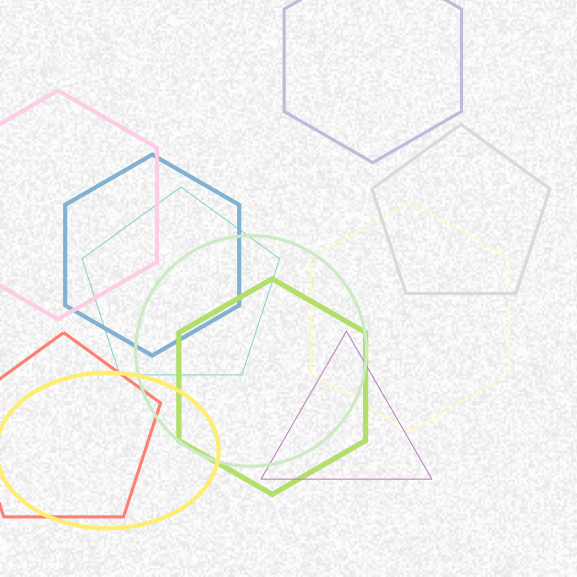[{"shape": "pentagon", "thickness": 0.5, "radius": 0.9, "center": [0.313, 0.495]}, {"shape": "hexagon", "thickness": 0.5, "radius": 0.99, "center": [0.71, 0.451]}, {"shape": "hexagon", "thickness": 1.5, "radius": 0.89, "center": [0.646, 0.895]}, {"shape": "pentagon", "thickness": 1.5, "radius": 0.88, "center": [0.11, 0.247]}, {"shape": "hexagon", "thickness": 2, "radius": 0.87, "center": [0.264, 0.557]}, {"shape": "hexagon", "thickness": 2.5, "radius": 0.93, "center": [0.471, 0.33]}, {"shape": "hexagon", "thickness": 2, "radius": 0.99, "center": [0.1, 0.644]}, {"shape": "pentagon", "thickness": 1.5, "radius": 0.81, "center": [0.798, 0.622]}, {"shape": "triangle", "thickness": 0.5, "radius": 0.85, "center": [0.6, 0.255]}, {"shape": "circle", "thickness": 1.5, "radius": 1.0, "center": [0.435, 0.391]}, {"shape": "oval", "thickness": 2, "radius": 0.96, "center": [0.186, 0.219]}]